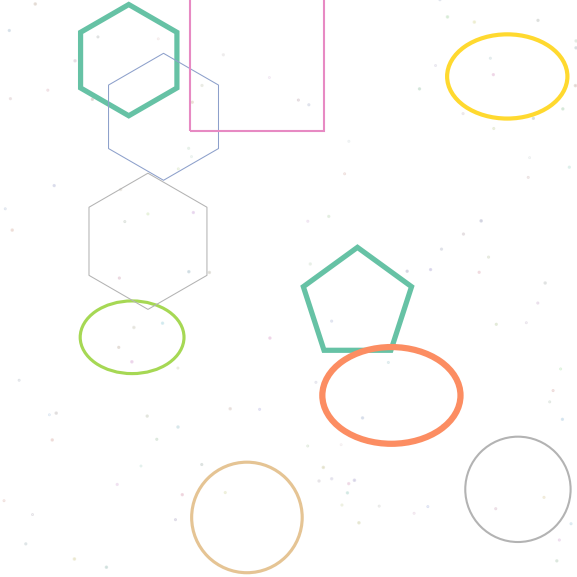[{"shape": "pentagon", "thickness": 2.5, "radius": 0.49, "center": [0.619, 0.472]}, {"shape": "hexagon", "thickness": 2.5, "radius": 0.48, "center": [0.223, 0.895]}, {"shape": "oval", "thickness": 3, "radius": 0.6, "center": [0.678, 0.314]}, {"shape": "hexagon", "thickness": 0.5, "radius": 0.55, "center": [0.283, 0.797]}, {"shape": "square", "thickness": 1, "radius": 0.58, "center": [0.445, 0.888]}, {"shape": "oval", "thickness": 1.5, "radius": 0.45, "center": [0.229, 0.415]}, {"shape": "oval", "thickness": 2, "radius": 0.52, "center": [0.878, 0.867]}, {"shape": "circle", "thickness": 1.5, "radius": 0.48, "center": [0.428, 0.103]}, {"shape": "hexagon", "thickness": 0.5, "radius": 0.59, "center": [0.256, 0.581]}, {"shape": "circle", "thickness": 1, "radius": 0.46, "center": [0.897, 0.152]}]